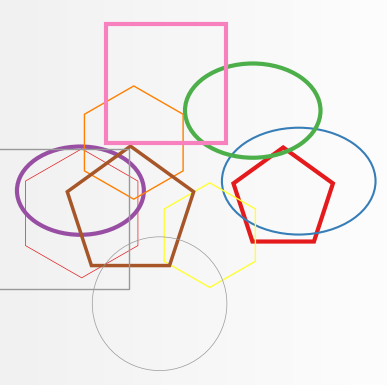[{"shape": "hexagon", "thickness": 0.5, "radius": 0.84, "center": [0.211, 0.446]}, {"shape": "pentagon", "thickness": 3, "radius": 0.68, "center": [0.731, 0.482]}, {"shape": "oval", "thickness": 1.5, "radius": 0.99, "center": [0.771, 0.53]}, {"shape": "oval", "thickness": 3, "radius": 0.87, "center": [0.652, 0.713]}, {"shape": "oval", "thickness": 3, "radius": 0.82, "center": [0.207, 0.505]}, {"shape": "hexagon", "thickness": 1, "radius": 0.74, "center": [0.345, 0.63]}, {"shape": "hexagon", "thickness": 1, "radius": 0.68, "center": [0.541, 0.389]}, {"shape": "pentagon", "thickness": 2.5, "radius": 0.86, "center": [0.337, 0.449]}, {"shape": "square", "thickness": 3, "radius": 0.77, "center": [0.428, 0.783]}, {"shape": "square", "thickness": 1, "radius": 0.91, "center": [0.151, 0.431]}, {"shape": "circle", "thickness": 0.5, "radius": 0.87, "center": [0.412, 0.211]}]